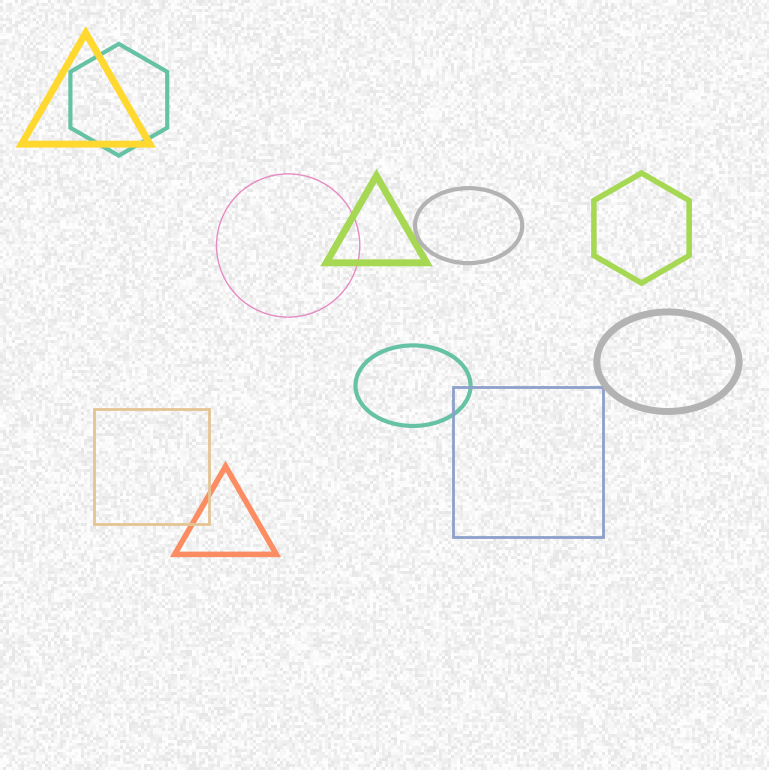[{"shape": "hexagon", "thickness": 1.5, "radius": 0.36, "center": [0.154, 0.87]}, {"shape": "oval", "thickness": 1.5, "radius": 0.37, "center": [0.536, 0.499]}, {"shape": "triangle", "thickness": 2, "radius": 0.38, "center": [0.293, 0.318]}, {"shape": "square", "thickness": 1, "radius": 0.49, "center": [0.686, 0.4]}, {"shape": "circle", "thickness": 0.5, "radius": 0.47, "center": [0.374, 0.681]}, {"shape": "triangle", "thickness": 2.5, "radius": 0.38, "center": [0.489, 0.696]}, {"shape": "hexagon", "thickness": 2, "radius": 0.36, "center": [0.833, 0.704]}, {"shape": "triangle", "thickness": 2.5, "radius": 0.48, "center": [0.111, 0.861]}, {"shape": "square", "thickness": 1, "radius": 0.37, "center": [0.197, 0.394]}, {"shape": "oval", "thickness": 1.5, "radius": 0.35, "center": [0.609, 0.707]}, {"shape": "oval", "thickness": 2.5, "radius": 0.46, "center": [0.868, 0.53]}]